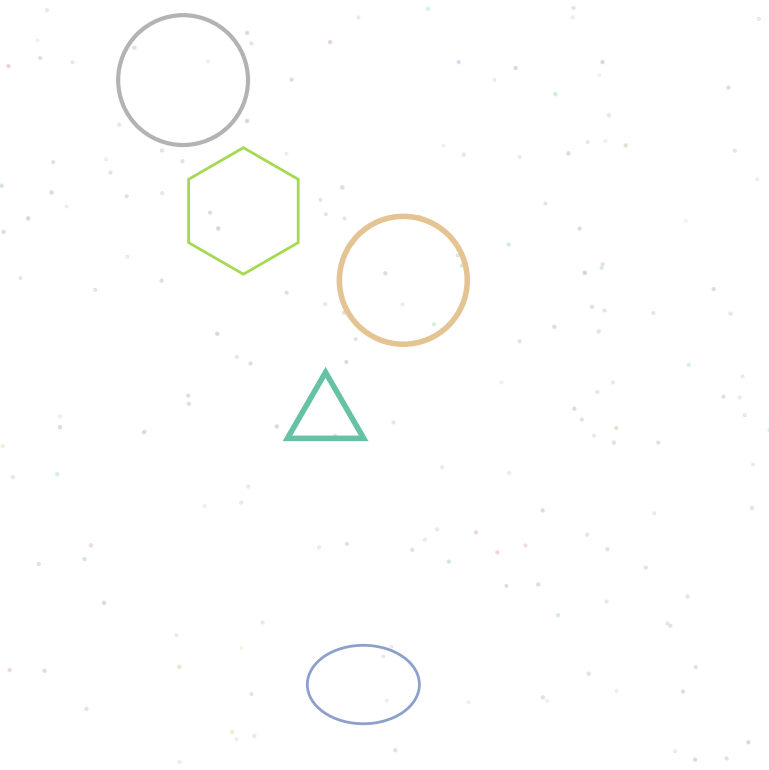[{"shape": "triangle", "thickness": 2, "radius": 0.29, "center": [0.423, 0.459]}, {"shape": "oval", "thickness": 1, "radius": 0.36, "center": [0.472, 0.111]}, {"shape": "hexagon", "thickness": 1, "radius": 0.41, "center": [0.316, 0.726]}, {"shape": "circle", "thickness": 2, "radius": 0.42, "center": [0.524, 0.636]}, {"shape": "circle", "thickness": 1.5, "radius": 0.42, "center": [0.238, 0.896]}]